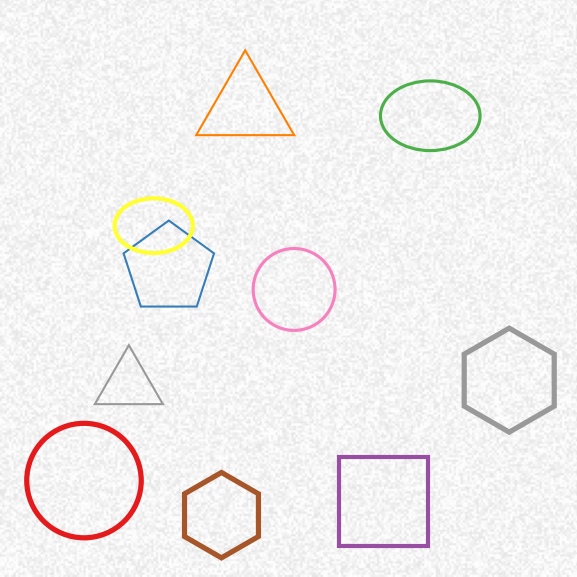[{"shape": "circle", "thickness": 2.5, "radius": 0.5, "center": [0.145, 0.167]}, {"shape": "pentagon", "thickness": 1, "radius": 0.41, "center": [0.292, 0.535]}, {"shape": "oval", "thickness": 1.5, "radius": 0.43, "center": [0.745, 0.799]}, {"shape": "square", "thickness": 2, "radius": 0.39, "center": [0.664, 0.131]}, {"shape": "triangle", "thickness": 1, "radius": 0.49, "center": [0.425, 0.814]}, {"shape": "oval", "thickness": 2, "radius": 0.34, "center": [0.266, 0.608]}, {"shape": "hexagon", "thickness": 2.5, "radius": 0.37, "center": [0.384, 0.107]}, {"shape": "circle", "thickness": 1.5, "radius": 0.35, "center": [0.509, 0.498]}, {"shape": "hexagon", "thickness": 2.5, "radius": 0.45, "center": [0.882, 0.341]}, {"shape": "triangle", "thickness": 1, "radius": 0.34, "center": [0.223, 0.333]}]